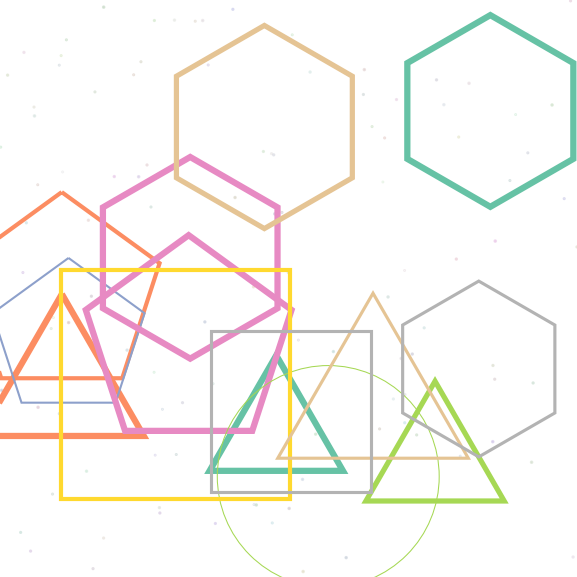[{"shape": "triangle", "thickness": 3, "radius": 0.67, "center": [0.478, 0.251]}, {"shape": "hexagon", "thickness": 3, "radius": 0.83, "center": [0.849, 0.807]}, {"shape": "triangle", "thickness": 3, "radius": 0.82, "center": [0.107, 0.326]}, {"shape": "pentagon", "thickness": 2, "radius": 0.89, "center": [0.107, 0.488]}, {"shape": "pentagon", "thickness": 1, "radius": 0.69, "center": [0.119, 0.414]}, {"shape": "pentagon", "thickness": 3, "radius": 0.94, "center": [0.327, 0.405]}, {"shape": "hexagon", "thickness": 3, "radius": 0.87, "center": [0.329, 0.553]}, {"shape": "circle", "thickness": 0.5, "radius": 0.96, "center": [0.568, 0.174]}, {"shape": "triangle", "thickness": 2.5, "radius": 0.69, "center": [0.753, 0.201]}, {"shape": "square", "thickness": 2, "radius": 0.99, "center": [0.304, 0.333]}, {"shape": "hexagon", "thickness": 2.5, "radius": 0.88, "center": [0.458, 0.779]}, {"shape": "triangle", "thickness": 1.5, "radius": 0.95, "center": [0.646, 0.301]}, {"shape": "hexagon", "thickness": 1.5, "radius": 0.76, "center": [0.829, 0.36]}, {"shape": "square", "thickness": 1.5, "radius": 0.7, "center": [0.504, 0.286]}]